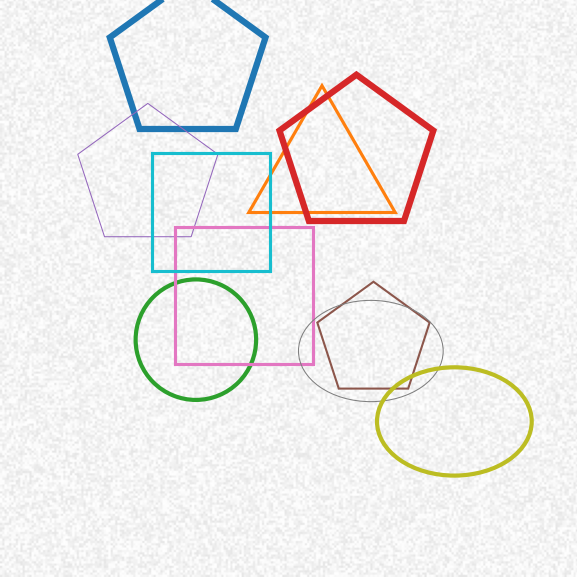[{"shape": "pentagon", "thickness": 3, "radius": 0.71, "center": [0.325, 0.89]}, {"shape": "triangle", "thickness": 1.5, "radius": 0.73, "center": [0.558, 0.704]}, {"shape": "circle", "thickness": 2, "radius": 0.52, "center": [0.339, 0.411]}, {"shape": "pentagon", "thickness": 3, "radius": 0.7, "center": [0.617, 0.73]}, {"shape": "pentagon", "thickness": 0.5, "radius": 0.64, "center": [0.256, 0.692]}, {"shape": "pentagon", "thickness": 1, "radius": 0.51, "center": [0.647, 0.409]}, {"shape": "square", "thickness": 1.5, "radius": 0.6, "center": [0.422, 0.487]}, {"shape": "oval", "thickness": 0.5, "radius": 0.63, "center": [0.642, 0.391]}, {"shape": "oval", "thickness": 2, "radius": 0.67, "center": [0.787, 0.269]}, {"shape": "square", "thickness": 1.5, "radius": 0.51, "center": [0.365, 0.632]}]